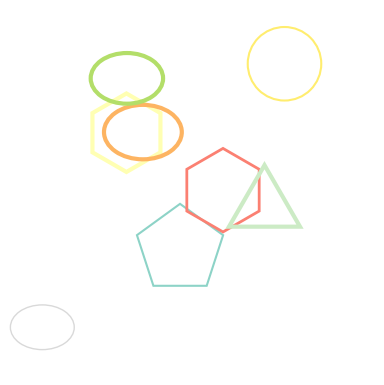[{"shape": "pentagon", "thickness": 1.5, "radius": 0.59, "center": [0.468, 0.353]}, {"shape": "hexagon", "thickness": 3, "radius": 0.51, "center": [0.328, 0.655]}, {"shape": "hexagon", "thickness": 2, "radius": 0.54, "center": [0.579, 0.506]}, {"shape": "oval", "thickness": 3, "radius": 0.51, "center": [0.371, 0.657]}, {"shape": "oval", "thickness": 3, "radius": 0.47, "center": [0.33, 0.796]}, {"shape": "oval", "thickness": 1, "radius": 0.41, "center": [0.11, 0.15]}, {"shape": "triangle", "thickness": 3, "radius": 0.53, "center": [0.687, 0.464]}, {"shape": "circle", "thickness": 1.5, "radius": 0.48, "center": [0.739, 0.834]}]